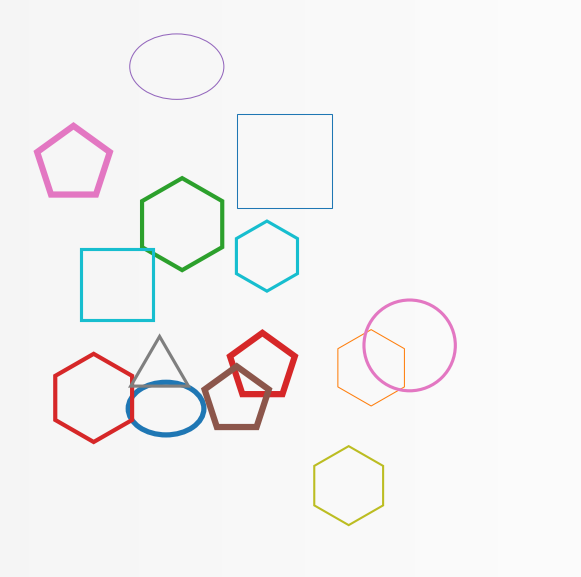[{"shape": "square", "thickness": 0.5, "radius": 0.41, "center": [0.49, 0.721]}, {"shape": "oval", "thickness": 2.5, "radius": 0.33, "center": [0.286, 0.292]}, {"shape": "hexagon", "thickness": 0.5, "radius": 0.33, "center": [0.639, 0.362]}, {"shape": "hexagon", "thickness": 2, "radius": 0.4, "center": [0.313, 0.611]}, {"shape": "hexagon", "thickness": 2, "radius": 0.38, "center": [0.161, 0.31]}, {"shape": "pentagon", "thickness": 3, "radius": 0.29, "center": [0.451, 0.364]}, {"shape": "oval", "thickness": 0.5, "radius": 0.4, "center": [0.304, 0.884]}, {"shape": "pentagon", "thickness": 3, "radius": 0.29, "center": [0.407, 0.307]}, {"shape": "pentagon", "thickness": 3, "radius": 0.33, "center": [0.126, 0.715]}, {"shape": "circle", "thickness": 1.5, "radius": 0.39, "center": [0.705, 0.401]}, {"shape": "triangle", "thickness": 1.5, "radius": 0.29, "center": [0.275, 0.359]}, {"shape": "hexagon", "thickness": 1, "radius": 0.34, "center": [0.6, 0.158]}, {"shape": "square", "thickness": 1.5, "radius": 0.31, "center": [0.202, 0.507]}, {"shape": "hexagon", "thickness": 1.5, "radius": 0.3, "center": [0.459, 0.556]}]